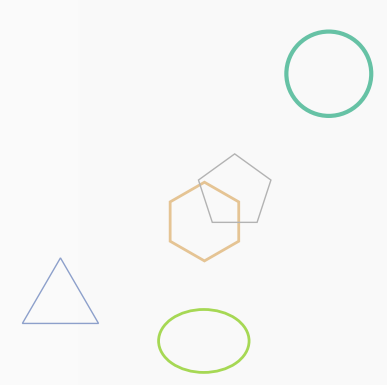[{"shape": "circle", "thickness": 3, "radius": 0.55, "center": [0.849, 0.808]}, {"shape": "triangle", "thickness": 1, "radius": 0.57, "center": [0.156, 0.217]}, {"shape": "oval", "thickness": 2, "radius": 0.58, "center": [0.526, 0.114]}, {"shape": "hexagon", "thickness": 2, "radius": 0.51, "center": [0.528, 0.425]}, {"shape": "pentagon", "thickness": 1, "radius": 0.49, "center": [0.606, 0.502]}]